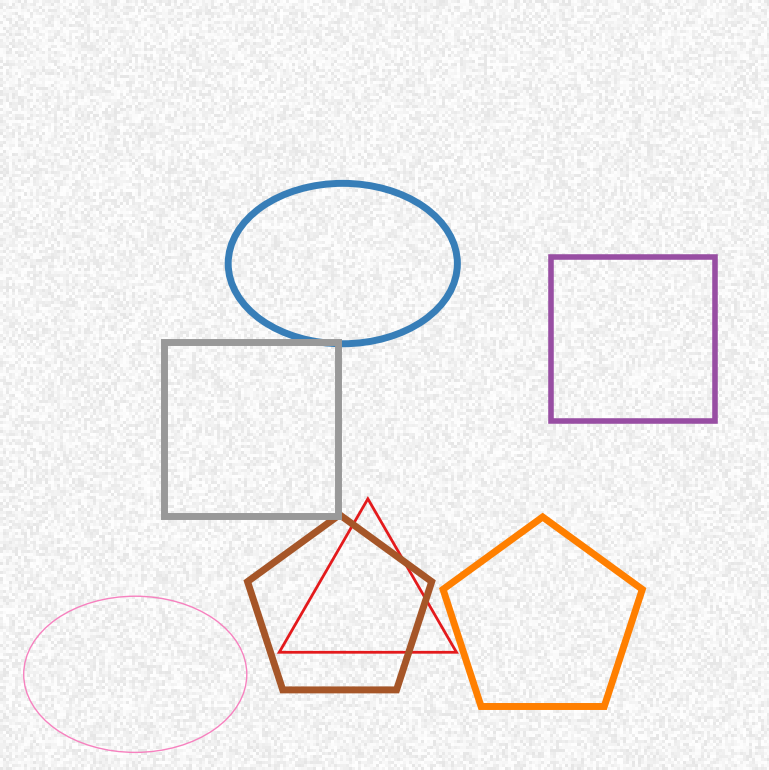[{"shape": "triangle", "thickness": 1, "radius": 0.66, "center": [0.478, 0.219]}, {"shape": "oval", "thickness": 2.5, "radius": 0.74, "center": [0.445, 0.658]}, {"shape": "square", "thickness": 2, "radius": 0.53, "center": [0.822, 0.56]}, {"shape": "pentagon", "thickness": 2.5, "radius": 0.68, "center": [0.705, 0.193]}, {"shape": "pentagon", "thickness": 2.5, "radius": 0.63, "center": [0.441, 0.206]}, {"shape": "oval", "thickness": 0.5, "radius": 0.72, "center": [0.176, 0.124]}, {"shape": "square", "thickness": 2.5, "radius": 0.56, "center": [0.326, 0.443]}]